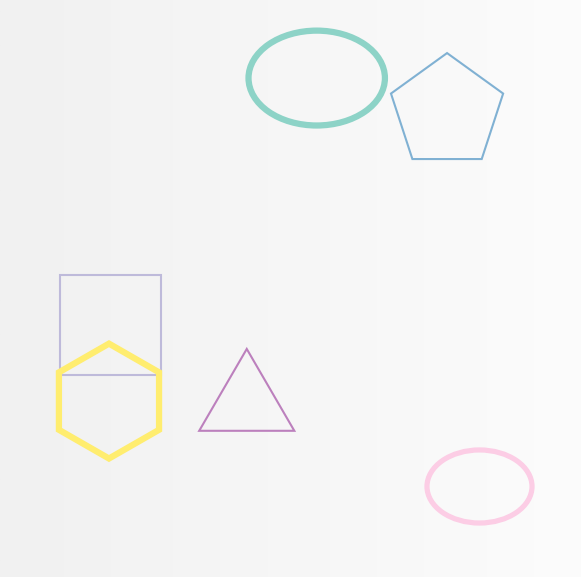[{"shape": "oval", "thickness": 3, "radius": 0.59, "center": [0.545, 0.864]}, {"shape": "square", "thickness": 1, "radius": 0.43, "center": [0.19, 0.437]}, {"shape": "pentagon", "thickness": 1, "radius": 0.51, "center": [0.769, 0.806]}, {"shape": "oval", "thickness": 2.5, "radius": 0.45, "center": [0.825, 0.157]}, {"shape": "triangle", "thickness": 1, "radius": 0.47, "center": [0.425, 0.3]}, {"shape": "hexagon", "thickness": 3, "radius": 0.5, "center": [0.187, 0.305]}]